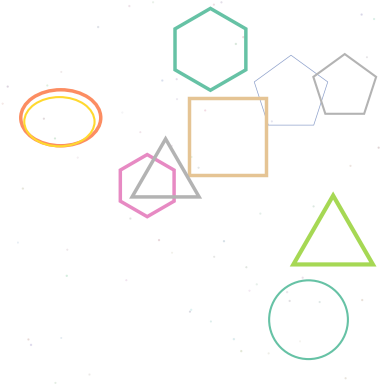[{"shape": "hexagon", "thickness": 2.5, "radius": 0.53, "center": [0.547, 0.872]}, {"shape": "circle", "thickness": 1.5, "radius": 0.51, "center": [0.801, 0.17]}, {"shape": "oval", "thickness": 2.5, "radius": 0.52, "center": [0.158, 0.694]}, {"shape": "pentagon", "thickness": 0.5, "radius": 0.5, "center": [0.756, 0.756]}, {"shape": "hexagon", "thickness": 2.5, "radius": 0.4, "center": [0.382, 0.518]}, {"shape": "triangle", "thickness": 3, "radius": 0.6, "center": [0.865, 0.373]}, {"shape": "oval", "thickness": 1.5, "radius": 0.46, "center": [0.154, 0.684]}, {"shape": "square", "thickness": 2.5, "radius": 0.5, "center": [0.591, 0.645]}, {"shape": "pentagon", "thickness": 1.5, "radius": 0.43, "center": [0.895, 0.774]}, {"shape": "triangle", "thickness": 2.5, "radius": 0.5, "center": [0.43, 0.539]}]